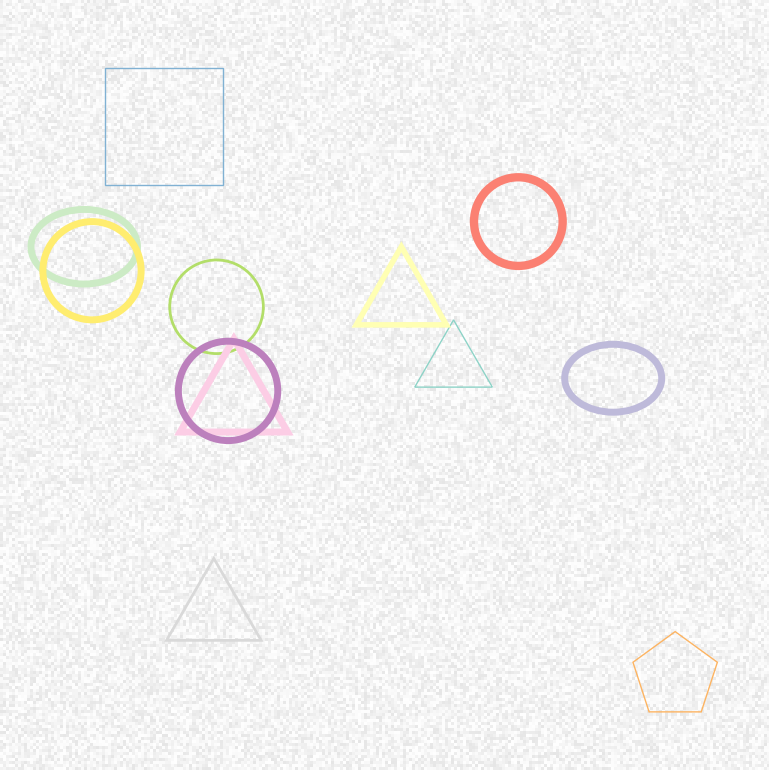[{"shape": "triangle", "thickness": 0.5, "radius": 0.29, "center": [0.589, 0.526]}, {"shape": "triangle", "thickness": 2, "radius": 0.34, "center": [0.521, 0.612]}, {"shape": "oval", "thickness": 2.5, "radius": 0.32, "center": [0.796, 0.509]}, {"shape": "circle", "thickness": 3, "radius": 0.29, "center": [0.673, 0.712]}, {"shape": "square", "thickness": 0.5, "radius": 0.38, "center": [0.213, 0.836]}, {"shape": "pentagon", "thickness": 0.5, "radius": 0.29, "center": [0.877, 0.122]}, {"shape": "circle", "thickness": 1, "radius": 0.3, "center": [0.281, 0.602]}, {"shape": "triangle", "thickness": 2.5, "radius": 0.4, "center": [0.304, 0.479]}, {"shape": "triangle", "thickness": 1, "radius": 0.35, "center": [0.278, 0.204]}, {"shape": "circle", "thickness": 2.5, "radius": 0.32, "center": [0.296, 0.492]}, {"shape": "oval", "thickness": 2.5, "radius": 0.35, "center": [0.109, 0.68]}, {"shape": "circle", "thickness": 2.5, "radius": 0.32, "center": [0.12, 0.648]}]